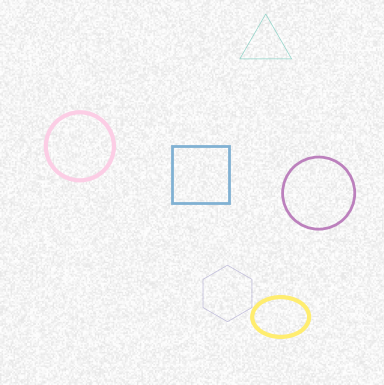[{"shape": "triangle", "thickness": 0.5, "radius": 0.39, "center": [0.69, 0.886]}, {"shape": "hexagon", "thickness": 0.5, "radius": 0.37, "center": [0.591, 0.238]}, {"shape": "square", "thickness": 2, "radius": 0.37, "center": [0.52, 0.546]}, {"shape": "circle", "thickness": 3, "radius": 0.44, "center": [0.207, 0.62]}, {"shape": "circle", "thickness": 2, "radius": 0.47, "center": [0.828, 0.498]}, {"shape": "oval", "thickness": 3, "radius": 0.37, "center": [0.729, 0.177]}]